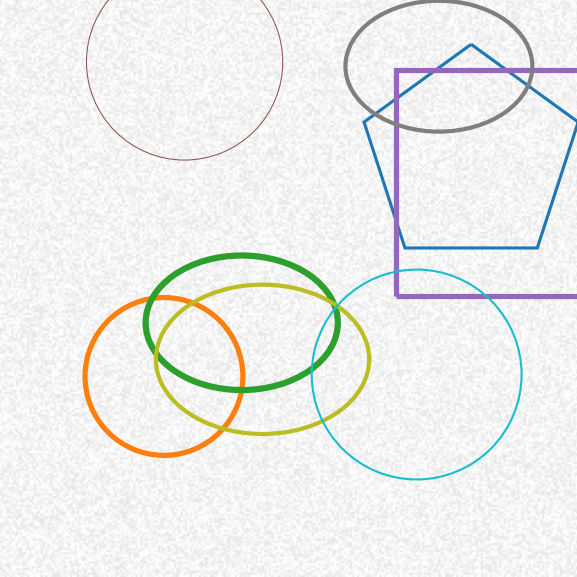[{"shape": "pentagon", "thickness": 1.5, "radius": 0.97, "center": [0.816, 0.727]}, {"shape": "circle", "thickness": 2.5, "radius": 0.68, "center": [0.284, 0.347]}, {"shape": "oval", "thickness": 3, "radius": 0.83, "center": [0.419, 0.44]}, {"shape": "square", "thickness": 2.5, "radius": 0.98, "center": [0.881, 0.682]}, {"shape": "circle", "thickness": 0.5, "radius": 0.85, "center": [0.32, 0.892]}, {"shape": "oval", "thickness": 2, "radius": 0.81, "center": [0.76, 0.885]}, {"shape": "oval", "thickness": 2, "radius": 0.92, "center": [0.455, 0.377]}, {"shape": "circle", "thickness": 1, "radius": 0.91, "center": [0.721, 0.351]}]